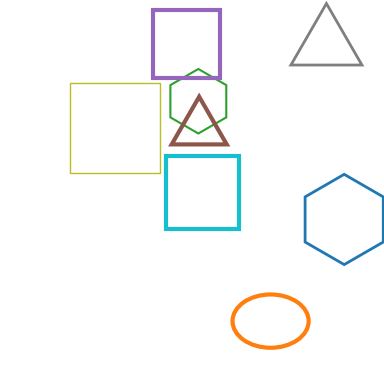[{"shape": "hexagon", "thickness": 2, "radius": 0.59, "center": [0.894, 0.43]}, {"shape": "oval", "thickness": 3, "radius": 0.49, "center": [0.703, 0.166]}, {"shape": "hexagon", "thickness": 1.5, "radius": 0.42, "center": [0.515, 0.737]}, {"shape": "square", "thickness": 3, "radius": 0.44, "center": [0.485, 0.886]}, {"shape": "triangle", "thickness": 3, "radius": 0.41, "center": [0.517, 0.666]}, {"shape": "triangle", "thickness": 2, "radius": 0.53, "center": [0.848, 0.884]}, {"shape": "square", "thickness": 1, "radius": 0.59, "center": [0.299, 0.667]}, {"shape": "square", "thickness": 3, "radius": 0.47, "center": [0.527, 0.501]}]